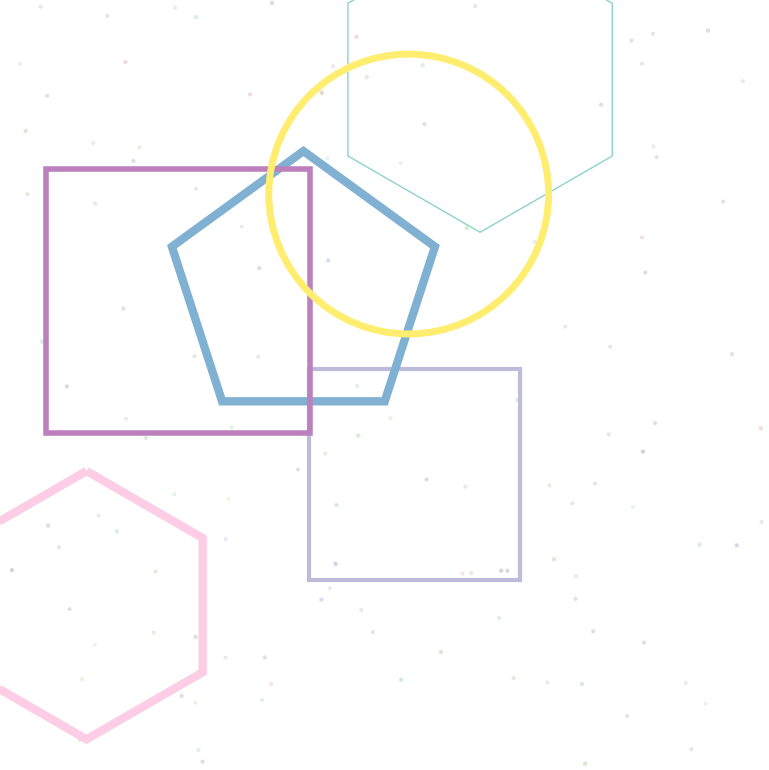[{"shape": "hexagon", "thickness": 0.5, "radius": 0.99, "center": [0.623, 0.897]}, {"shape": "square", "thickness": 1.5, "radius": 0.69, "center": [0.538, 0.384]}, {"shape": "pentagon", "thickness": 3, "radius": 0.9, "center": [0.394, 0.624]}, {"shape": "hexagon", "thickness": 3, "radius": 0.87, "center": [0.112, 0.214]}, {"shape": "square", "thickness": 2, "radius": 0.86, "center": [0.232, 0.609]}, {"shape": "circle", "thickness": 2.5, "radius": 0.91, "center": [0.531, 0.748]}]